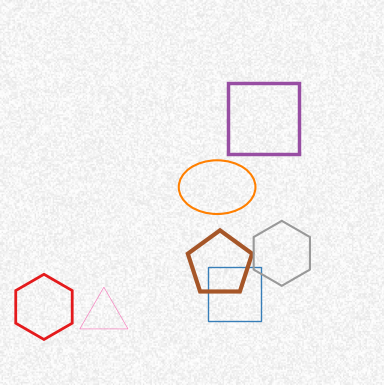[{"shape": "hexagon", "thickness": 2, "radius": 0.42, "center": [0.114, 0.203]}, {"shape": "square", "thickness": 1, "radius": 0.35, "center": [0.609, 0.237]}, {"shape": "square", "thickness": 2.5, "radius": 0.46, "center": [0.686, 0.693]}, {"shape": "oval", "thickness": 1.5, "radius": 0.5, "center": [0.564, 0.514]}, {"shape": "pentagon", "thickness": 3, "radius": 0.44, "center": [0.571, 0.314]}, {"shape": "triangle", "thickness": 0.5, "radius": 0.36, "center": [0.27, 0.182]}, {"shape": "hexagon", "thickness": 1.5, "radius": 0.42, "center": [0.732, 0.342]}]